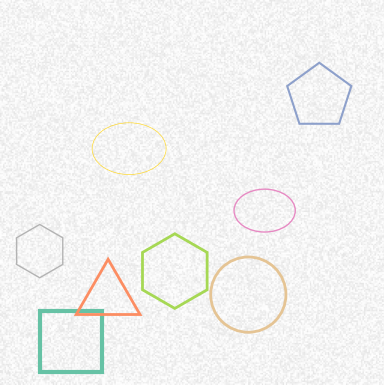[{"shape": "square", "thickness": 3, "radius": 0.4, "center": [0.184, 0.113]}, {"shape": "triangle", "thickness": 2, "radius": 0.48, "center": [0.281, 0.231]}, {"shape": "pentagon", "thickness": 1.5, "radius": 0.44, "center": [0.829, 0.749]}, {"shape": "oval", "thickness": 1, "radius": 0.4, "center": [0.687, 0.453]}, {"shape": "hexagon", "thickness": 2, "radius": 0.48, "center": [0.454, 0.296]}, {"shape": "oval", "thickness": 0.5, "radius": 0.48, "center": [0.335, 0.614]}, {"shape": "circle", "thickness": 2, "radius": 0.49, "center": [0.645, 0.235]}, {"shape": "hexagon", "thickness": 1, "radius": 0.35, "center": [0.103, 0.348]}]